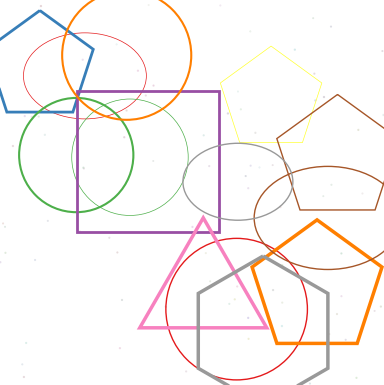[{"shape": "circle", "thickness": 1, "radius": 0.92, "center": [0.615, 0.197]}, {"shape": "oval", "thickness": 0.5, "radius": 0.8, "center": [0.221, 0.803]}, {"shape": "pentagon", "thickness": 2, "radius": 0.73, "center": [0.104, 0.827]}, {"shape": "circle", "thickness": 0.5, "radius": 0.76, "center": [0.338, 0.592]}, {"shape": "circle", "thickness": 1.5, "radius": 0.74, "center": [0.198, 0.597]}, {"shape": "square", "thickness": 2, "radius": 0.92, "center": [0.385, 0.581]}, {"shape": "circle", "thickness": 1.5, "radius": 0.84, "center": [0.329, 0.856]}, {"shape": "pentagon", "thickness": 2.5, "radius": 0.89, "center": [0.823, 0.252]}, {"shape": "pentagon", "thickness": 0.5, "radius": 0.69, "center": [0.704, 0.742]}, {"shape": "oval", "thickness": 1, "radius": 0.96, "center": [0.851, 0.434]}, {"shape": "pentagon", "thickness": 1, "radius": 0.83, "center": [0.877, 0.589]}, {"shape": "triangle", "thickness": 2.5, "radius": 0.95, "center": [0.528, 0.244]}, {"shape": "hexagon", "thickness": 2.5, "radius": 0.97, "center": [0.683, 0.141]}, {"shape": "oval", "thickness": 1, "radius": 0.71, "center": [0.618, 0.528]}]